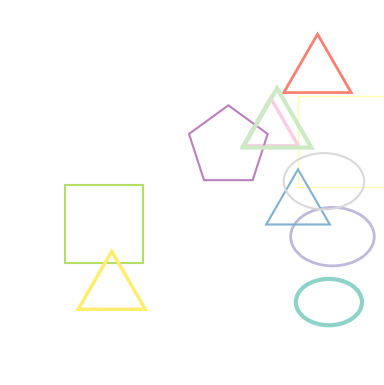[{"shape": "oval", "thickness": 3, "radius": 0.43, "center": [0.854, 0.215]}, {"shape": "square", "thickness": 1, "radius": 0.59, "center": [0.891, 0.633]}, {"shape": "oval", "thickness": 2, "radius": 0.54, "center": [0.864, 0.385]}, {"shape": "triangle", "thickness": 2, "radius": 0.51, "center": [0.825, 0.81]}, {"shape": "triangle", "thickness": 1.5, "radius": 0.48, "center": [0.774, 0.465]}, {"shape": "square", "thickness": 1.5, "radius": 0.51, "center": [0.27, 0.417]}, {"shape": "triangle", "thickness": 2.5, "radius": 0.42, "center": [0.703, 0.663]}, {"shape": "oval", "thickness": 1.5, "radius": 0.52, "center": [0.841, 0.529]}, {"shape": "pentagon", "thickness": 1.5, "radius": 0.54, "center": [0.593, 0.619]}, {"shape": "triangle", "thickness": 3, "radius": 0.51, "center": [0.72, 0.668]}, {"shape": "triangle", "thickness": 2.5, "radius": 0.5, "center": [0.29, 0.247]}]